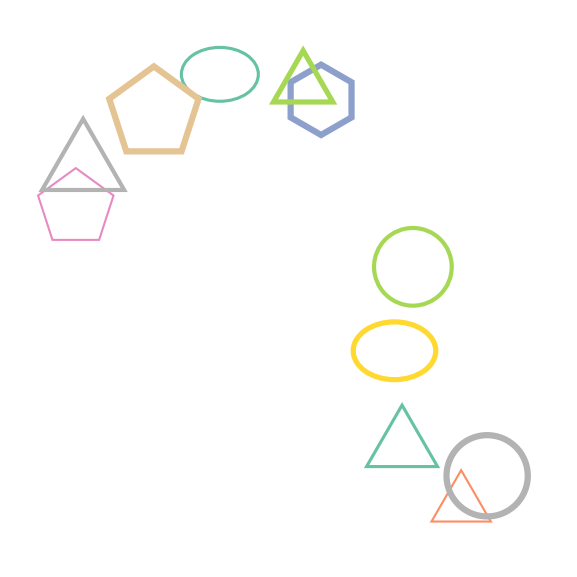[{"shape": "oval", "thickness": 1.5, "radius": 0.33, "center": [0.381, 0.87]}, {"shape": "triangle", "thickness": 1.5, "radius": 0.35, "center": [0.696, 0.227]}, {"shape": "triangle", "thickness": 1, "radius": 0.3, "center": [0.799, 0.126]}, {"shape": "hexagon", "thickness": 3, "radius": 0.3, "center": [0.556, 0.826]}, {"shape": "pentagon", "thickness": 1, "radius": 0.34, "center": [0.131, 0.639]}, {"shape": "circle", "thickness": 2, "radius": 0.34, "center": [0.715, 0.537]}, {"shape": "triangle", "thickness": 2.5, "radius": 0.3, "center": [0.525, 0.852]}, {"shape": "oval", "thickness": 2.5, "radius": 0.36, "center": [0.683, 0.392]}, {"shape": "pentagon", "thickness": 3, "radius": 0.41, "center": [0.267, 0.803]}, {"shape": "triangle", "thickness": 2, "radius": 0.41, "center": [0.144, 0.711]}, {"shape": "circle", "thickness": 3, "radius": 0.35, "center": [0.844, 0.175]}]